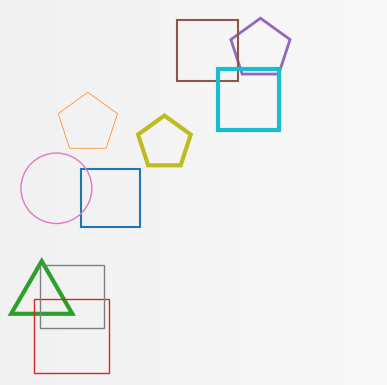[{"shape": "square", "thickness": 1.5, "radius": 0.38, "center": [0.285, 0.487]}, {"shape": "pentagon", "thickness": 0.5, "radius": 0.4, "center": [0.227, 0.68]}, {"shape": "triangle", "thickness": 3, "radius": 0.46, "center": [0.108, 0.231]}, {"shape": "square", "thickness": 1, "radius": 0.48, "center": [0.186, 0.127]}, {"shape": "pentagon", "thickness": 2, "radius": 0.4, "center": [0.672, 0.872]}, {"shape": "square", "thickness": 1.5, "radius": 0.4, "center": [0.535, 0.869]}, {"shape": "circle", "thickness": 1, "radius": 0.46, "center": [0.145, 0.511]}, {"shape": "square", "thickness": 1, "radius": 0.41, "center": [0.186, 0.23]}, {"shape": "pentagon", "thickness": 3, "radius": 0.36, "center": [0.424, 0.628]}, {"shape": "square", "thickness": 3, "radius": 0.4, "center": [0.641, 0.74]}]